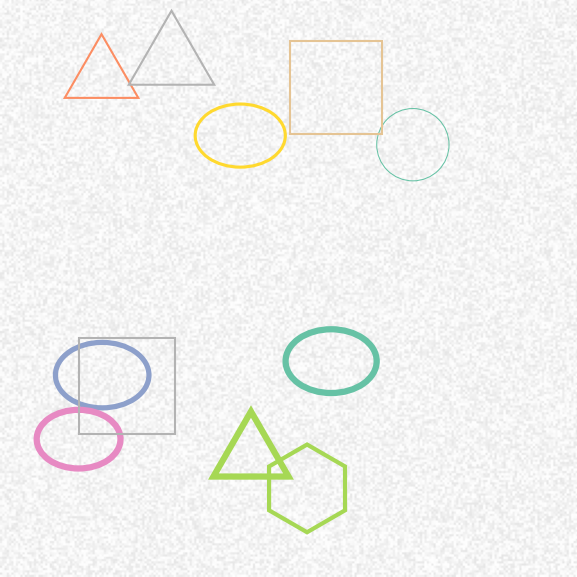[{"shape": "circle", "thickness": 0.5, "radius": 0.31, "center": [0.715, 0.749]}, {"shape": "oval", "thickness": 3, "radius": 0.39, "center": [0.573, 0.374]}, {"shape": "triangle", "thickness": 1, "radius": 0.37, "center": [0.176, 0.866]}, {"shape": "oval", "thickness": 2.5, "radius": 0.4, "center": [0.177, 0.35]}, {"shape": "oval", "thickness": 3, "radius": 0.36, "center": [0.136, 0.239]}, {"shape": "triangle", "thickness": 3, "radius": 0.38, "center": [0.435, 0.211]}, {"shape": "hexagon", "thickness": 2, "radius": 0.38, "center": [0.532, 0.153]}, {"shape": "oval", "thickness": 1.5, "radius": 0.39, "center": [0.416, 0.764]}, {"shape": "square", "thickness": 1, "radius": 0.4, "center": [0.582, 0.848]}, {"shape": "triangle", "thickness": 1, "radius": 0.43, "center": [0.297, 0.895]}, {"shape": "square", "thickness": 1, "radius": 0.42, "center": [0.22, 0.331]}]